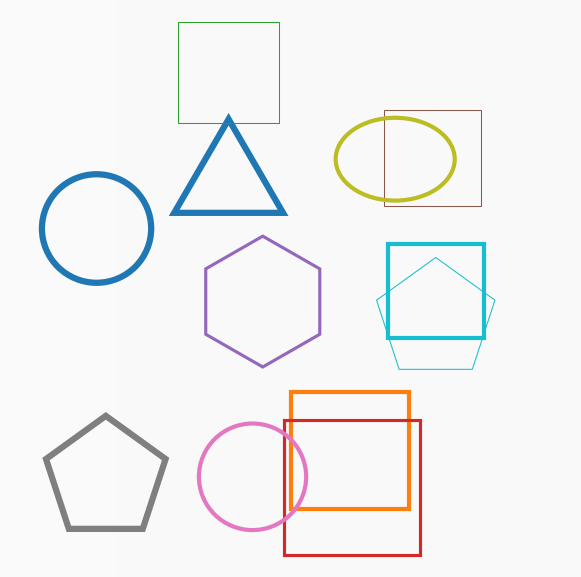[{"shape": "circle", "thickness": 3, "radius": 0.47, "center": [0.166, 0.603]}, {"shape": "triangle", "thickness": 3, "radius": 0.54, "center": [0.393, 0.685]}, {"shape": "square", "thickness": 2, "radius": 0.51, "center": [0.602, 0.219]}, {"shape": "square", "thickness": 0.5, "radius": 0.43, "center": [0.393, 0.873]}, {"shape": "square", "thickness": 1.5, "radius": 0.59, "center": [0.606, 0.155]}, {"shape": "hexagon", "thickness": 1.5, "radius": 0.57, "center": [0.452, 0.477]}, {"shape": "square", "thickness": 0.5, "radius": 0.41, "center": [0.744, 0.726]}, {"shape": "circle", "thickness": 2, "radius": 0.46, "center": [0.434, 0.174]}, {"shape": "pentagon", "thickness": 3, "radius": 0.54, "center": [0.182, 0.171]}, {"shape": "oval", "thickness": 2, "radius": 0.51, "center": [0.68, 0.724]}, {"shape": "pentagon", "thickness": 0.5, "radius": 0.54, "center": [0.75, 0.446]}, {"shape": "square", "thickness": 2, "radius": 0.41, "center": [0.75, 0.495]}]